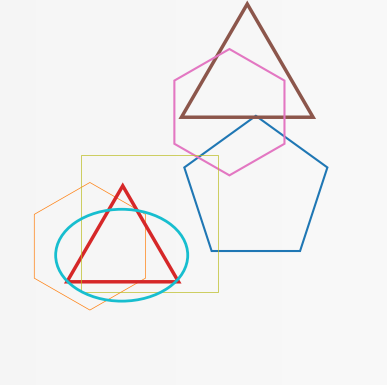[{"shape": "pentagon", "thickness": 1.5, "radius": 0.97, "center": [0.66, 0.505]}, {"shape": "hexagon", "thickness": 0.5, "radius": 0.83, "center": [0.232, 0.36]}, {"shape": "triangle", "thickness": 2.5, "radius": 0.83, "center": [0.317, 0.351]}, {"shape": "triangle", "thickness": 2.5, "radius": 0.98, "center": [0.638, 0.794]}, {"shape": "hexagon", "thickness": 1.5, "radius": 0.82, "center": [0.592, 0.709]}, {"shape": "square", "thickness": 0.5, "radius": 0.89, "center": [0.385, 0.42]}, {"shape": "oval", "thickness": 2, "radius": 0.85, "center": [0.314, 0.337]}]